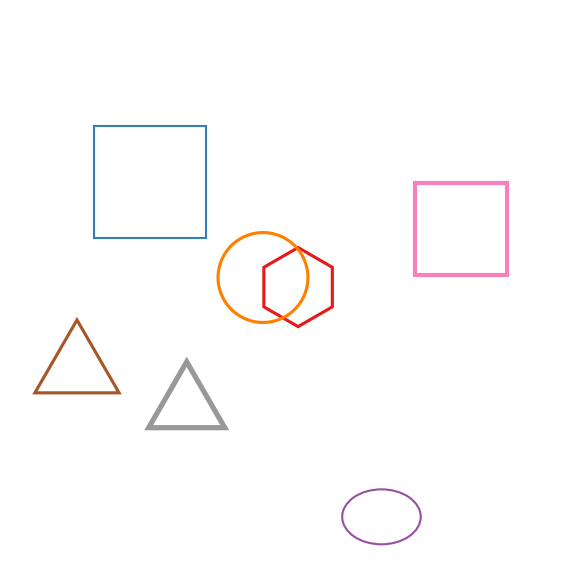[{"shape": "hexagon", "thickness": 1.5, "radius": 0.34, "center": [0.516, 0.502]}, {"shape": "square", "thickness": 1, "radius": 0.49, "center": [0.26, 0.684]}, {"shape": "oval", "thickness": 1, "radius": 0.34, "center": [0.661, 0.104]}, {"shape": "circle", "thickness": 1.5, "radius": 0.39, "center": [0.455, 0.519]}, {"shape": "triangle", "thickness": 1.5, "radius": 0.42, "center": [0.133, 0.361]}, {"shape": "square", "thickness": 2, "radius": 0.4, "center": [0.798, 0.603]}, {"shape": "triangle", "thickness": 2.5, "radius": 0.38, "center": [0.323, 0.297]}]